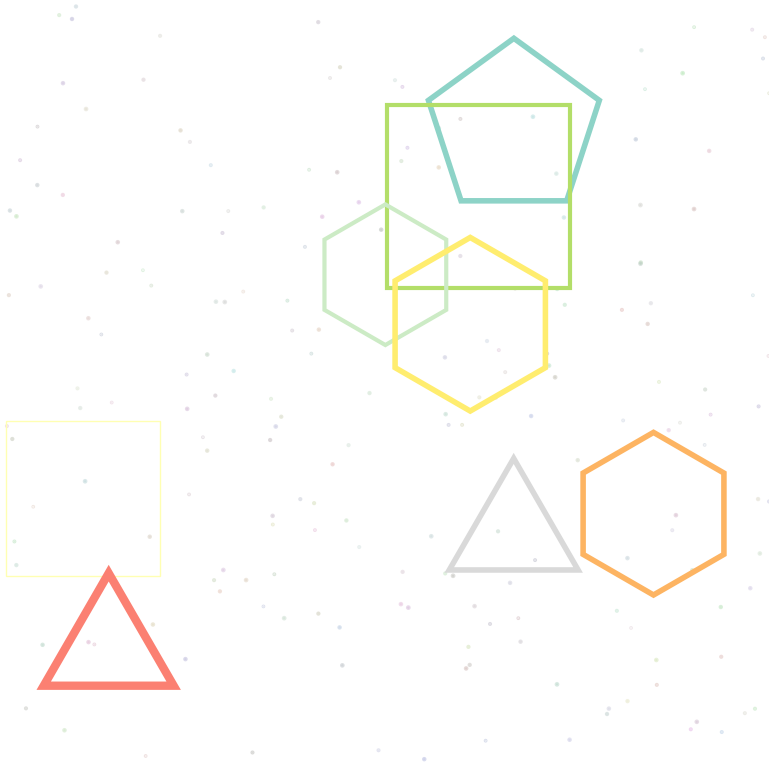[{"shape": "pentagon", "thickness": 2, "radius": 0.58, "center": [0.667, 0.834]}, {"shape": "square", "thickness": 0.5, "radius": 0.5, "center": [0.108, 0.353]}, {"shape": "triangle", "thickness": 3, "radius": 0.49, "center": [0.141, 0.158]}, {"shape": "hexagon", "thickness": 2, "radius": 0.53, "center": [0.849, 0.333]}, {"shape": "square", "thickness": 1.5, "radius": 0.59, "center": [0.622, 0.745]}, {"shape": "triangle", "thickness": 2, "radius": 0.48, "center": [0.667, 0.308]}, {"shape": "hexagon", "thickness": 1.5, "radius": 0.46, "center": [0.5, 0.643]}, {"shape": "hexagon", "thickness": 2, "radius": 0.56, "center": [0.611, 0.579]}]